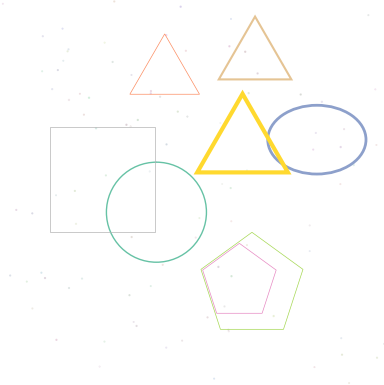[{"shape": "circle", "thickness": 1, "radius": 0.65, "center": [0.406, 0.449]}, {"shape": "triangle", "thickness": 0.5, "radius": 0.52, "center": [0.428, 0.807]}, {"shape": "oval", "thickness": 2, "radius": 0.64, "center": [0.823, 0.637]}, {"shape": "pentagon", "thickness": 0.5, "radius": 0.5, "center": [0.622, 0.268]}, {"shape": "pentagon", "thickness": 0.5, "radius": 0.7, "center": [0.654, 0.257]}, {"shape": "triangle", "thickness": 3, "radius": 0.68, "center": [0.63, 0.62]}, {"shape": "triangle", "thickness": 1.5, "radius": 0.54, "center": [0.662, 0.848]}, {"shape": "square", "thickness": 0.5, "radius": 0.68, "center": [0.266, 0.534]}]